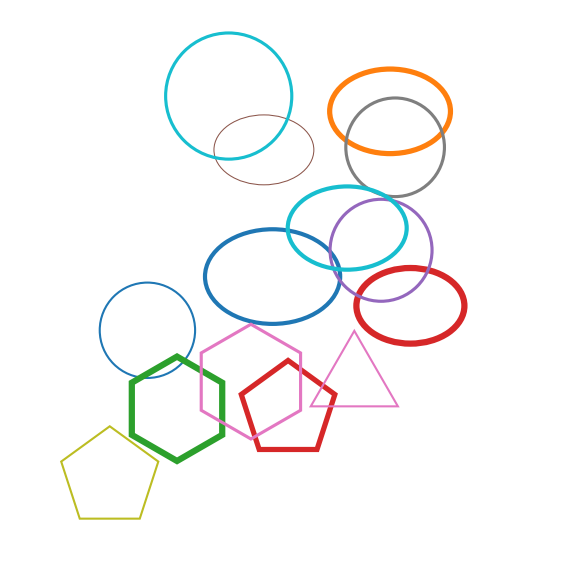[{"shape": "oval", "thickness": 2, "radius": 0.59, "center": [0.472, 0.52]}, {"shape": "circle", "thickness": 1, "radius": 0.41, "center": [0.255, 0.427]}, {"shape": "oval", "thickness": 2.5, "radius": 0.52, "center": [0.675, 0.806]}, {"shape": "hexagon", "thickness": 3, "radius": 0.45, "center": [0.307, 0.291]}, {"shape": "oval", "thickness": 3, "radius": 0.47, "center": [0.711, 0.47]}, {"shape": "pentagon", "thickness": 2.5, "radius": 0.43, "center": [0.499, 0.29]}, {"shape": "circle", "thickness": 1.5, "radius": 0.44, "center": [0.66, 0.566]}, {"shape": "oval", "thickness": 0.5, "radius": 0.43, "center": [0.457, 0.74]}, {"shape": "triangle", "thickness": 1, "radius": 0.44, "center": [0.614, 0.339]}, {"shape": "hexagon", "thickness": 1.5, "radius": 0.5, "center": [0.434, 0.338]}, {"shape": "circle", "thickness": 1.5, "radius": 0.43, "center": [0.684, 0.744]}, {"shape": "pentagon", "thickness": 1, "radius": 0.44, "center": [0.19, 0.173]}, {"shape": "oval", "thickness": 2, "radius": 0.51, "center": [0.601, 0.604]}, {"shape": "circle", "thickness": 1.5, "radius": 0.55, "center": [0.396, 0.833]}]